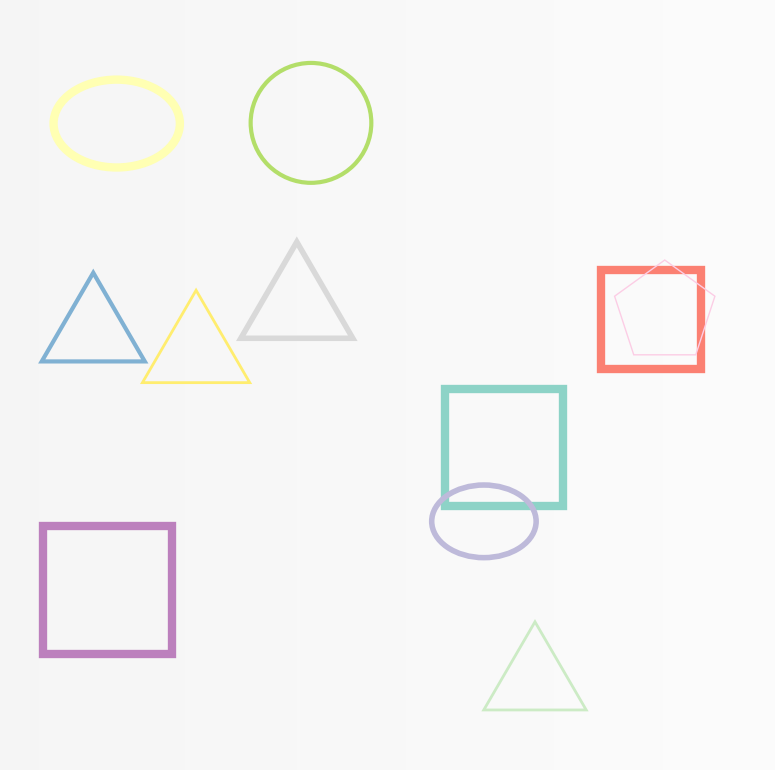[{"shape": "square", "thickness": 3, "radius": 0.38, "center": [0.65, 0.419]}, {"shape": "oval", "thickness": 3, "radius": 0.41, "center": [0.151, 0.84]}, {"shape": "oval", "thickness": 2, "radius": 0.34, "center": [0.624, 0.323]}, {"shape": "square", "thickness": 3, "radius": 0.32, "center": [0.84, 0.585]}, {"shape": "triangle", "thickness": 1.5, "radius": 0.38, "center": [0.12, 0.569]}, {"shape": "circle", "thickness": 1.5, "radius": 0.39, "center": [0.401, 0.84]}, {"shape": "pentagon", "thickness": 0.5, "radius": 0.34, "center": [0.858, 0.594]}, {"shape": "triangle", "thickness": 2, "radius": 0.42, "center": [0.383, 0.602]}, {"shape": "square", "thickness": 3, "radius": 0.41, "center": [0.139, 0.234]}, {"shape": "triangle", "thickness": 1, "radius": 0.38, "center": [0.69, 0.116]}, {"shape": "triangle", "thickness": 1, "radius": 0.4, "center": [0.253, 0.543]}]